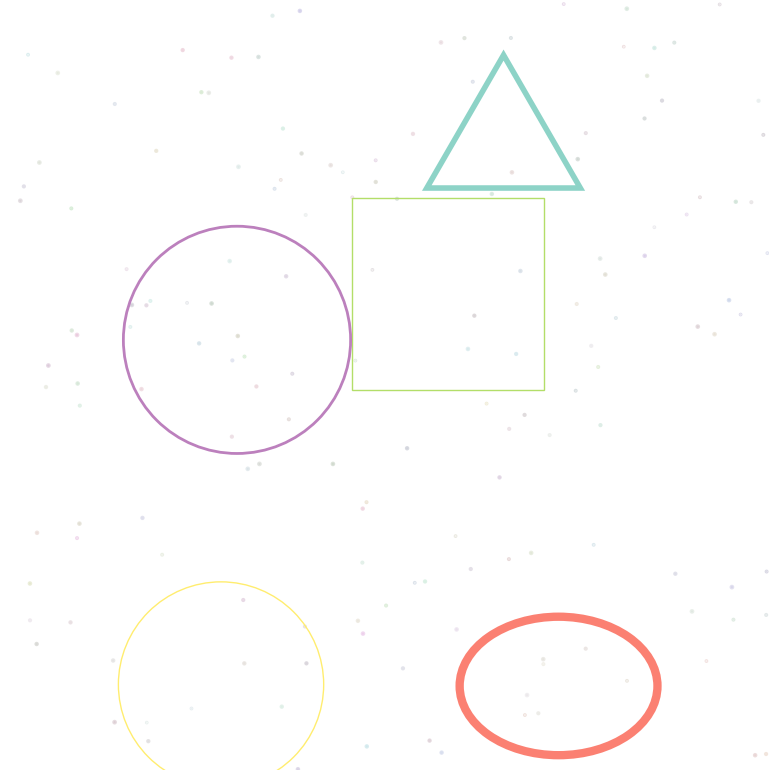[{"shape": "triangle", "thickness": 2, "radius": 0.58, "center": [0.654, 0.813]}, {"shape": "oval", "thickness": 3, "radius": 0.64, "center": [0.725, 0.109]}, {"shape": "square", "thickness": 0.5, "radius": 0.62, "center": [0.582, 0.618]}, {"shape": "circle", "thickness": 1, "radius": 0.74, "center": [0.308, 0.559]}, {"shape": "circle", "thickness": 0.5, "radius": 0.67, "center": [0.287, 0.111]}]